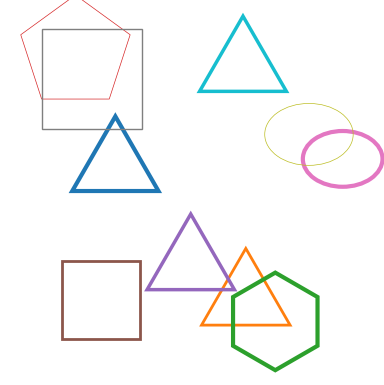[{"shape": "triangle", "thickness": 3, "radius": 0.65, "center": [0.3, 0.568]}, {"shape": "triangle", "thickness": 2, "radius": 0.66, "center": [0.638, 0.222]}, {"shape": "hexagon", "thickness": 3, "radius": 0.63, "center": [0.715, 0.165]}, {"shape": "pentagon", "thickness": 0.5, "radius": 0.75, "center": [0.196, 0.864]}, {"shape": "triangle", "thickness": 2.5, "radius": 0.65, "center": [0.495, 0.313]}, {"shape": "square", "thickness": 2, "radius": 0.51, "center": [0.262, 0.22]}, {"shape": "oval", "thickness": 3, "radius": 0.52, "center": [0.89, 0.587]}, {"shape": "square", "thickness": 1, "radius": 0.65, "center": [0.24, 0.795]}, {"shape": "oval", "thickness": 0.5, "radius": 0.57, "center": [0.802, 0.651]}, {"shape": "triangle", "thickness": 2.5, "radius": 0.65, "center": [0.631, 0.828]}]